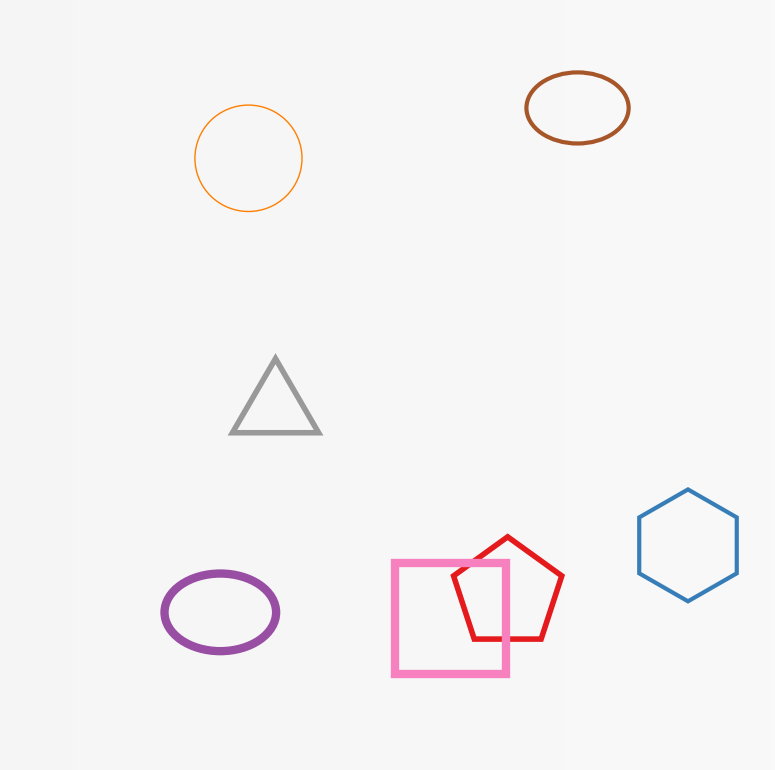[{"shape": "pentagon", "thickness": 2, "radius": 0.37, "center": [0.655, 0.229]}, {"shape": "hexagon", "thickness": 1.5, "radius": 0.36, "center": [0.888, 0.292]}, {"shape": "oval", "thickness": 3, "radius": 0.36, "center": [0.284, 0.205]}, {"shape": "circle", "thickness": 0.5, "radius": 0.35, "center": [0.321, 0.794]}, {"shape": "oval", "thickness": 1.5, "radius": 0.33, "center": [0.745, 0.86]}, {"shape": "square", "thickness": 3, "radius": 0.36, "center": [0.581, 0.197]}, {"shape": "triangle", "thickness": 2, "radius": 0.32, "center": [0.356, 0.47]}]